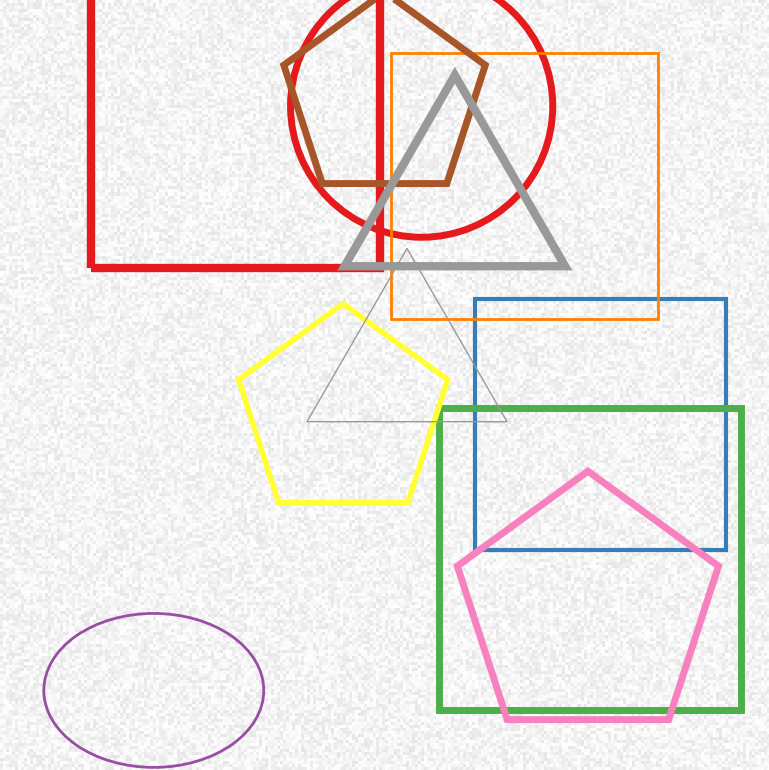[{"shape": "circle", "thickness": 2.5, "radius": 0.85, "center": [0.548, 0.862]}, {"shape": "square", "thickness": 3, "radius": 0.94, "center": [0.306, 0.84]}, {"shape": "square", "thickness": 1.5, "radius": 0.81, "center": [0.78, 0.448]}, {"shape": "square", "thickness": 2.5, "radius": 0.98, "center": [0.766, 0.274]}, {"shape": "oval", "thickness": 1, "radius": 0.71, "center": [0.2, 0.103]}, {"shape": "square", "thickness": 1, "radius": 0.86, "center": [0.681, 0.758]}, {"shape": "pentagon", "thickness": 2, "radius": 0.71, "center": [0.446, 0.463]}, {"shape": "pentagon", "thickness": 2.5, "radius": 0.69, "center": [0.499, 0.873]}, {"shape": "pentagon", "thickness": 2.5, "radius": 0.89, "center": [0.764, 0.21]}, {"shape": "triangle", "thickness": 3, "radius": 0.83, "center": [0.591, 0.737]}, {"shape": "triangle", "thickness": 0.5, "radius": 0.75, "center": [0.529, 0.527]}]